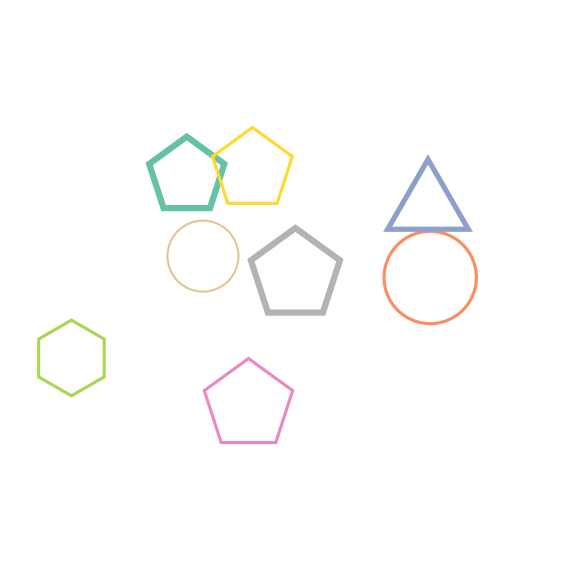[{"shape": "pentagon", "thickness": 3, "radius": 0.34, "center": [0.323, 0.694]}, {"shape": "circle", "thickness": 1.5, "radius": 0.4, "center": [0.745, 0.519]}, {"shape": "triangle", "thickness": 2.5, "radius": 0.4, "center": [0.741, 0.643]}, {"shape": "pentagon", "thickness": 1.5, "radius": 0.4, "center": [0.43, 0.298]}, {"shape": "hexagon", "thickness": 1.5, "radius": 0.33, "center": [0.124, 0.379]}, {"shape": "pentagon", "thickness": 1.5, "radius": 0.36, "center": [0.437, 0.706]}, {"shape": "circle", "thickness": 1, "radius": 0.31, "center": [0.351, 0.556]}, {"shape": "pentagon", "thickness": 3, "radius": 0.4, "center": [0.512, 0.523]}]